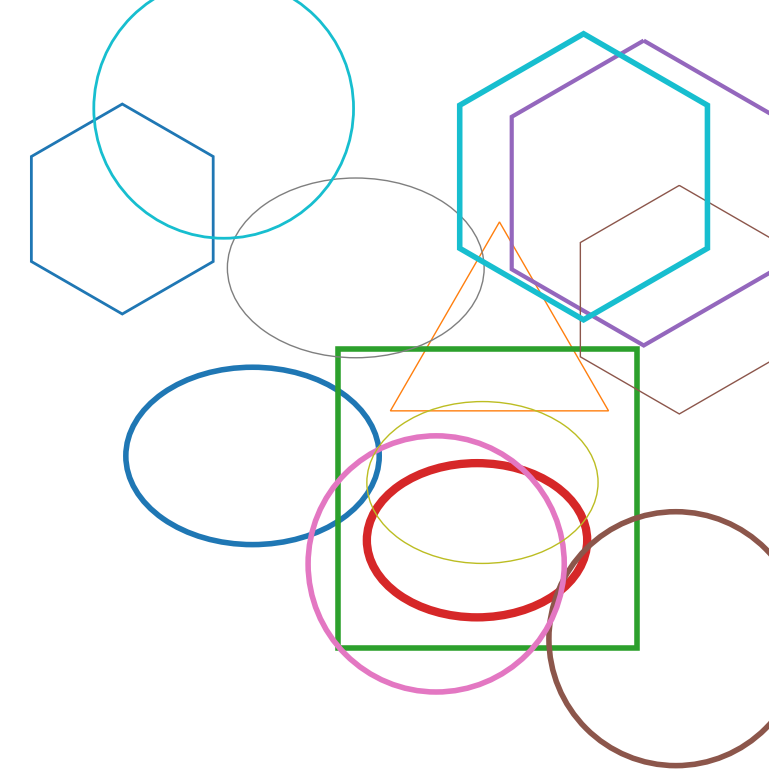[{"shape": "oval", "thickness": 2, "radius": 0.82, "center": [0.328, 0.408]}, {"shape": "hexagon", "thickness": 1, "radius": 0.68, "center": [0.159, 0.729]}, {"shape": "triangle", "thickness": 0.5, "radius": 0.82, "center": [0.649, 0.548]}, {"shape": "square", "thickness": 2, "radius": 0.97, "center": [0.633, 0.352]}, {"shape": "oval", "thickness": 3, "radius": 0.72, "center": [0.62, 0.298]}, {"shape": "hexagon", "thickness": 1.5, "radius": 0.99, "center": [0.836, 0.749]}, {"shape": "circle", "thickness": 2, "radius": 0.82, "center": [0.878, 0.171]}, {"shape": "hexagon", "thickness": 0.5, "radius": 0.74, "center": [0.882, 0.611]}, {"shape": "circle", "thickness": 2, "radius": 0.83, "center": [0.566, 0.268]}, {"shape": "oval", "thickness": 0.5, "radius": 0.83, "center": [0.462, 0.652]}, {"shape": "oval", "thickness": 0.5, "radius": 0.75, "center": [0.627, 0.373]}, {"shape": "circle", "thickness": 1, "radius": 0.84, "center": [0.29, 0.859]}, {"shape": "hexagon", "thickness": 2, "radius": 0.93, "center": [0.758, 0.77]}]